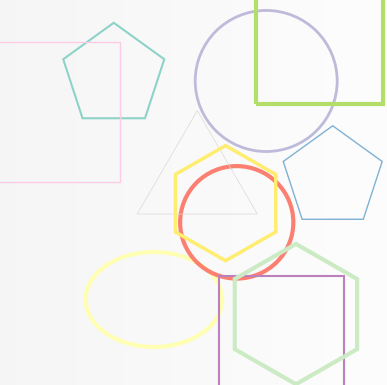[{"shape": "pentagon", "thickness": 1.5, "radius": 0.69, "center": [0.294, 0.804]}, {"shape": "oval", "thickness": 3, "radius": 0.88, "center": [0.397, 0.222]}, {"shape": "circle", "thickness": 2, "radius": 0.92, "center": [0.687, 0.79]}, {"shape": "circle", "thickness": 3, "radius": 0.73, "center": [0.611, 0.423]}, {"shape": "pentagon", "thickness": 1, "radius": 0.67, "center": [0.859, 0.539]}, {"shape": "square", "thickness": 3, "radius": 0.82, "center": [0.825, 0.894]}, {"shape": "square", "thickness": 1, "radius": 0.91, "center": [0.129, 0.71]}, {"shape": "triangle", "thickness": 0.5, "radius": 0.9, "center": [0.509, 0.534]}, {"shape": "square", "thickness": 1.5, "radius": 0.81, "center": [0.726, 0.122]}, {"shape": "hexagon", "thickness": 3, "radius": 0.91, "center": [0.764, 0.184]}, {"shape": "hexagon", "thickness": 2.5, "radius": 0.75, "center": [0.582, 0.472]}]